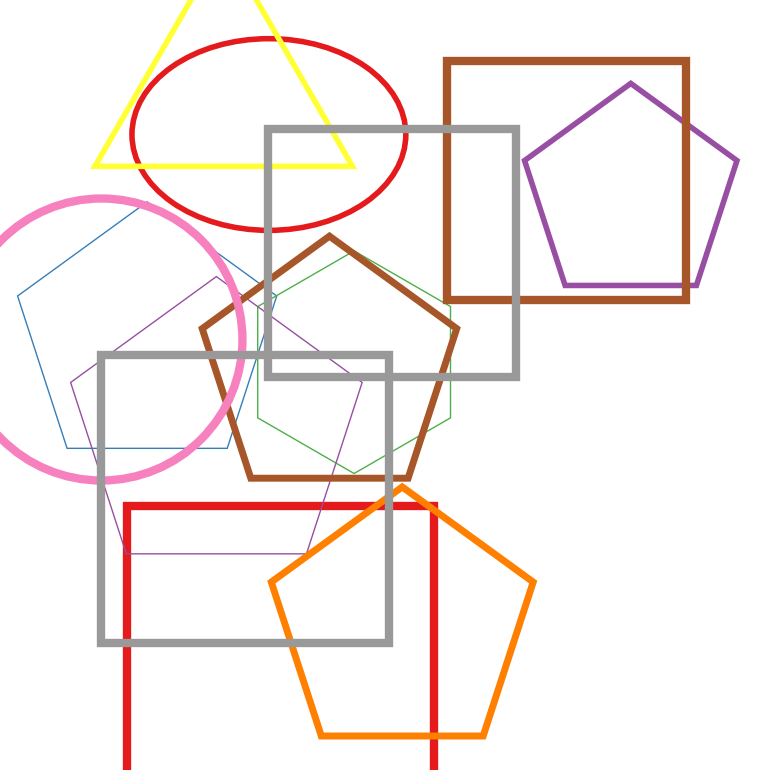[{"shape": "oval", "thickness": 2, "radius": 0.89, "center": [0.349, 0.825]}, {"shape": "square", "thickness": 3, "radius": 0.99, "center": [0.364, 0.144]}, {"shape": "pentagon", "thickness": 0.5, "radius": 0.88, "center": [0.191, 0.561]}, {"shape": "hexagon", "thickness": 0.5, "radius": 0.72, "center": [0.46, 0.53]}, {"shape": "pentagon", "thickness": 0.5, "radius": 1.0, "center": [0.281, 0.442]}, {"shape": "pentagon", "thickness": 2, "radius": 0.73, "center": [0.819, 0.747]}, {"shape": "pentagon", "thickness": 2.5, "radius": 0.89, "center": [0.522, 0.189]}, {"shape": "triangle", "thickness": 2, "radius": 0.97, "center": [0.291, 0.881]}, {"shape": "square", "thickness": 3, "radius": 0.78, "center": [0.736, 0.766]}, {"shape": "pentagon", "thickness": 2.5, "radius": 0.87, "center": [0.428, 0.52]}, {"shape": "circle", "thickness": 3, "radius": 0.92, "center": [0.132, 0.559]}, {"shape": "square", "thickness": 3, "radius": 0.94, "center": [0.318, 0.352]}, {"shape": "square", "thickness": 3, "radius": 0.81, "center": [0.509, 0.671]}]